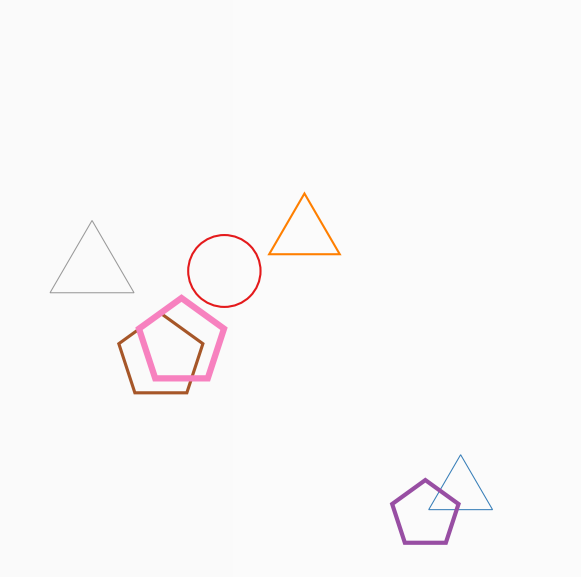[{"shape": "circle", "thickness": 1, "radius": 0.31, "center": [0.386, 0.53]}, {"shape": "triangle", "thickness": 0.5, "radius": 0.32, "center": [0.792, 0.148]}, {"shape": "pentagon", "thickness": 2, "radius": 0.3, "center": [0.732, 0.108]}, {"shape": "triangle", "thickness": 1, "radius": 0.35, "center": [0.524, 0.594]}, {"shape": "pentagon", "thickness": 1.5, "radius": 0.38, "center": [0.277, 0.38]}, {"shape": "pentagon", "thickness": 3, "radius": 0.38, "center": [0.312, 0.406]}, {"shape": "triangle", "thickness": 0.5, "radius": 0.42, "center": [0.158, 0.534]}]